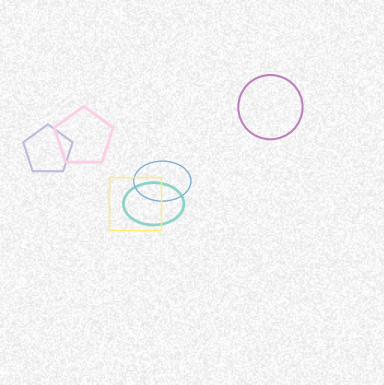[{"shape": "oval", "thickness": 2, "radius": 0.39, "center": [0.399, 0.471]}, {"shape": "pentagon", "thickness": 1.5, "radius": 0.34, "center": [0.124, 0.61]}, {"shape": "oval", "thickness": 1, "radius": 0.37, "center": [0.422, 0.53]}, {"shape": "pentagon", "thickness": 2, "radius": 0.4, "center": [0.217, 0.644]}, {"shape": "circle", "thickness": 1.5, "radius": 0.42, "center": [0.702, 0.722]}, {"shape": "square", "thickness": 1, "radius": 0.34, "center": [0.35, 0.472]}]